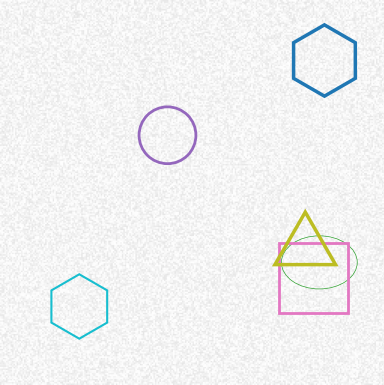[{"shape": "hexagon", "thickness": 2.5, "radius": 0.46, "center": [0.843, 0.843]}, {"shape": "oval", "thickness": 0.5, "radius": 0.49, "center": [0.829, 0.318]}, {"shape": "circle", "thickness": 2, "radius": 0.37, "center": [0.435, 0.649]}, {"shape": "square", "thickness": 2, "radius": 0.45, "center": [0.814, 0.278]}, {"shape": "triangle", "thickness": 2.5, "radius": 0.45, "center": [0.793, 0.358]}, {"shape": "hexagon", "thickness": 1.5, "radius": 0.42, "center": [0.206, 0.204]}]